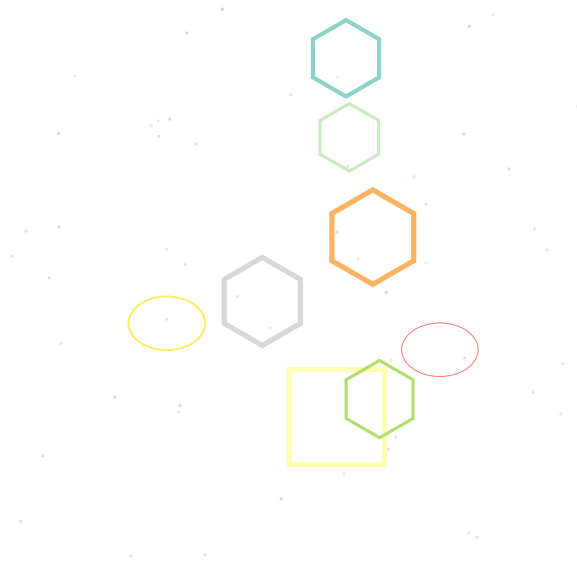[{"shape": "hexagon", "thickness": 2, "radius": 0.33, "center": [0.599, 0.898]}, {"shape": "square", "thickness": 2.5, "radius": 0.41, "center": [0.582, 0.277]}, {"shape": "oval", "thickness": 0.5, "radius": 0.33, "center": [0.762, 0.394]}, {"shape": "hexagon", "thickness": 2.5, "radius": 0.41, "center": [0.645, 0.589]}, {"shape": "hexagon", "thickness": 1.5, "radius": 0.33, "center": [0.657, 0.308]}, {"shape": "hexagon", "thickness": 2.5, "radius": 0.38, "center": [0.454, 0.477]}, {"shape": "hexagon", "thickness": 1.5, "radius": 0.29, "center": [0.605, 0.761]}, {"shape": "oval", "thickness": 1, "radius": 0.33, "center": [0.289, 0.439]}]